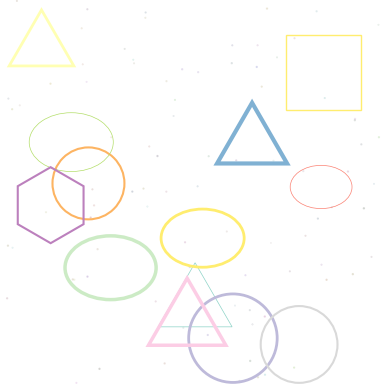[{"shape": "triangle", "thickness": 0.5, "radius": 0.55, "center": [0.507, 0.207]}, {"shape": "triangle", "thickness": 2, "radius": 0.49, "center": [0.108, 0.877]}, {"shape": "circle", "thickness": 2, "radius": 0.57, "center": [0.605, 0.122]}, {"shape": "oval", "thickness": 0.5, "radius": 0.4, "center": [0.834, 0.514]}, {"shape": "triangle", "thickness": 3, "radius": 0.53, "center": [0.655, 0.628]}, {"shape": "circle", "thickness": 1.5, "radius": 0.47, "center": [0.23, 0.524]}, {"shape": "oval", "thickness": 0.5, "radius": 0.55, "center": [0.185, 0.631]}, {"shape": "triangle", "thickness": 2.5, "radius": 0.58, "center": [0.486, 0.161]}, {"shape": "circle", "thickness": 1.5, "radius": 0.5, "center": [0.777, 0.105]}, {"shape": "hexagon", "thickness": 1.5, "radius": 0.49, "center": [0.132, 0.467]}, {"shape": "oval", "thickness": 2.5, "radius": 0.59, "center": [0.287, 0.305]}, {"shape": "oval", "thickness": 2, "radius": 0.54, "center": [0.526, 0.381]}, {"shape": "square", "thickness": 1, "radius": 0.49, "center": [0.841, 0.812]}]